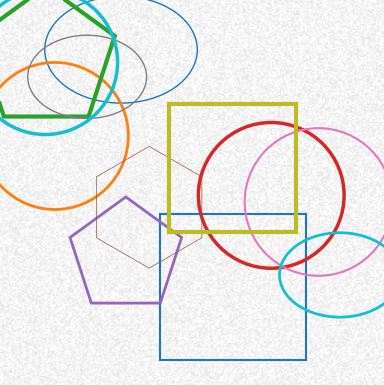[{"shape": "square", "thickness": 1.5, "radius": 0.95, "center": [0.606, 0.254]}, {"shape": "oval", "thickness": 1, "radius": 0.99, "center": [0.314, 0.871]}, {"shape": "circle", "thickness": 2, "radius": 0.95, "center": [0.142, 0.647]}, {"shape": "pentagon", "thickness": 3, "radius": 0.94, "center": [0.12, 0.849]}, {"shape": "circle", "thickness": 2.5, "radius": 0.95, "center": [0.705, 0.493]}, {"shape": "pentagon", "thickness": 2, "radius": 0.76, "center": [0.327, 0.336]}, {"shape": "hexagon", "thickness": 0.5, "radius": 0.79, "center": [0.387, 0.462]}, {"shape": "circle", "thickness": 1.5, "radius": 0.96, "center": [0.827, 0.475]}, {"shape": "oval", "thickness": 1, "radius": 0.77, "center": [0.226, 0.8]}, {"shape": "square", "thickness": 3, "radius": 0.83, "center": [0.604, 0.563]}, {"shape": "circle", "thickness": 2.5, "radius": 0.94, "center": [0.117, 0.839]}, {"shape": "oval", "thickness": 2, "radius": 0.78, "center": [0.883, 0.286]}]